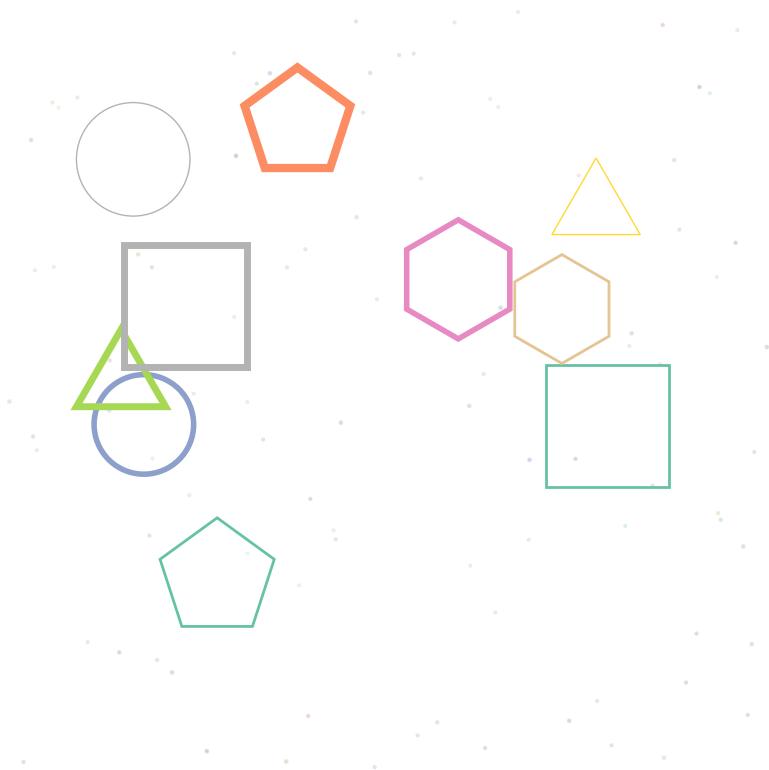[{"shape": "pentagon", "thickness": 1, "radius": 0.39, "center": [0.282, 0.25]}, {"shape": "square", "thickness": 1, "radius": 0.4, "center": [0.789, 0.447]}, {"shape": "pentagon", "thickness": 3, "radius": 0.36, "center": [0.386, 0.84]}, {"shape": "circle", "thickness": 2, "radius": 0.32, "center": [0.187, 0.449]}, {"shape": "hexagon", "thickness": 2, "radius": 0.39, "center": [0.595, 0.637]}, {"shape": "triangle", "thickness": 2.5, "radius": 0.33, "center": [0.157, 0.505]}, {"shape": "triangle", "thickness": 0.5, "radius": 0.33, "center": [0.774, 0.728]}, {"shape": "hexagon", "thickness": 1, "radius": 0.35, "center": [0.73, 0.599]}, {"shape": "circle", "thickness": 0.5, "radius": 0.37, "center": [0.173, 0.793]}, {"shape": "square", "thickness": 2.5, "radius": 0.4, "center": [0.241, 0.603]}]